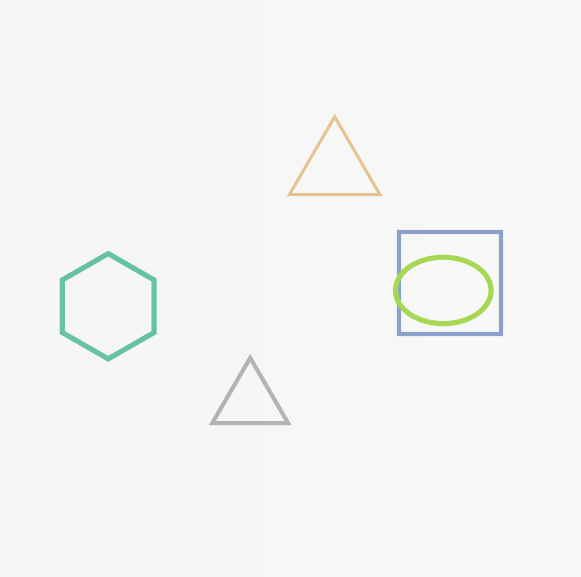[{"shape": "hexagon", "thickness": 2.5, "radius": 0.46, "center": [0.186, 0.469]}, {"shape": "square", "thickness": 2, "radius": 0.44, "center": [0.774, 0.509]}, {"shape": "oval", "thickness": 2.5, "radius": 0.41, "center": [0.763, 0.496]}, {"shape": "triangle", "thickness": 1.5, "radius": 0.45, "center": [0.576, 0.707]}, {"shape": "triangle", "thickness": 2, "radius": 0.38, "center": [0.43, 0.304]}]